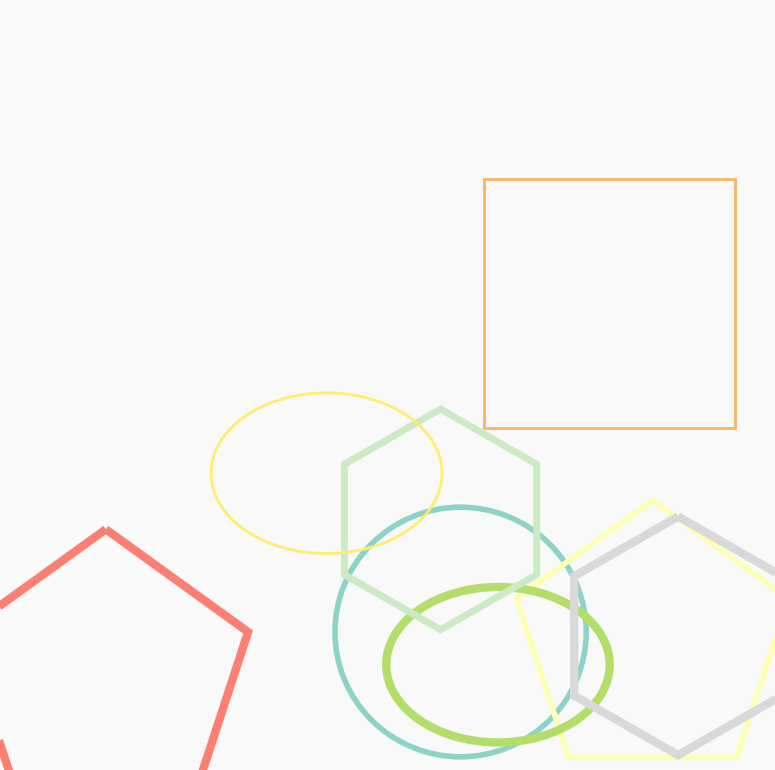[{"shape": "circle", "thickness": 2, "radius": 0.81, "center": [0.594, 0.179]}, {"shape": "pentagon", "thickness": 2, "radius": 0.92, "center": [0.842, 0.166]}, {"shape": "pentagon", "thickness": 3, "radius": 0.97, "center": [0.137, 0.12]}, {"shape": "square", "thickness": 1, "radius": 0.81, "center": [0.787, 0.606]}, {"shape": "oval", "thickness": 3, "radius": 0.72, "center": [0.643, 0.137]}, {"shape": "hexagon", "thickness": 3, "radius": 0.77, "center": [0.875, 0.174]}, {"shape": "hexagon", "thickness": 2.5, "radius": 0.72, "center": [0.568, 0.325]}, {"shape": "oval", "thickness": 1, "radius": 0.75, "center": [0.421, 0.385]}]